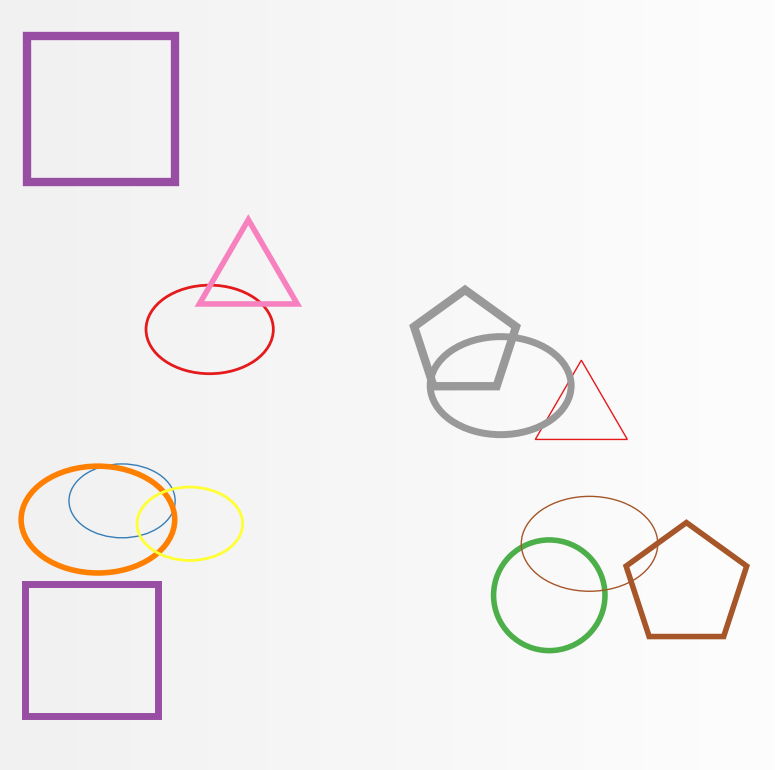[{"shape": "oval", "thickness": 1, "radius": 0.41, "center": [0.271, 0.572]}, {"shape": "triangle", "thickness": 0.5, "radius": 0.34, "center": [0.75, 0.464]}, {"shape": "oval", "thickness": 0.5, "radius": 0.34, "center": [0.158, 0.35]}, {"shape": "circle", "thickness": 2, "radius": 0.36, "center": [0.709, 0.227]}, {"shape": "square", "thickness": 2.5, "radius": 0.43, "center": [0.118, 0.155]}, {"shape": "square", "thickness": 3, "radius": 0.48, "center": [0.13, 0.858]}, {"shape": "oval", "thickness": 2, "radius": 0.5, "center": [0.126, 0.325]}, {"shape": "oval", "thickness": 1, "radius": 0.34, "center": [0.245, 0.32]}, {"shape": "oval", "thickness": 0.5, "radius": 0.44, "center": [0.761, 0.294]}, {"shape": "pentagon", "thickness": 2, "radius": 0.41, "center": [0.886, 0.24]}, {"shape": "triangle", "thickness": 2, "radius": 0.36, "center": [0.32, 0.642]}, {"shape": "oval", "thickness": 2.5, "radius": 0.45, "center": [0.646, 0.499]}, {"shape": "pentagon", "thickness": 3, "radius": 0.35, "center": [0.6, 0.554]}]